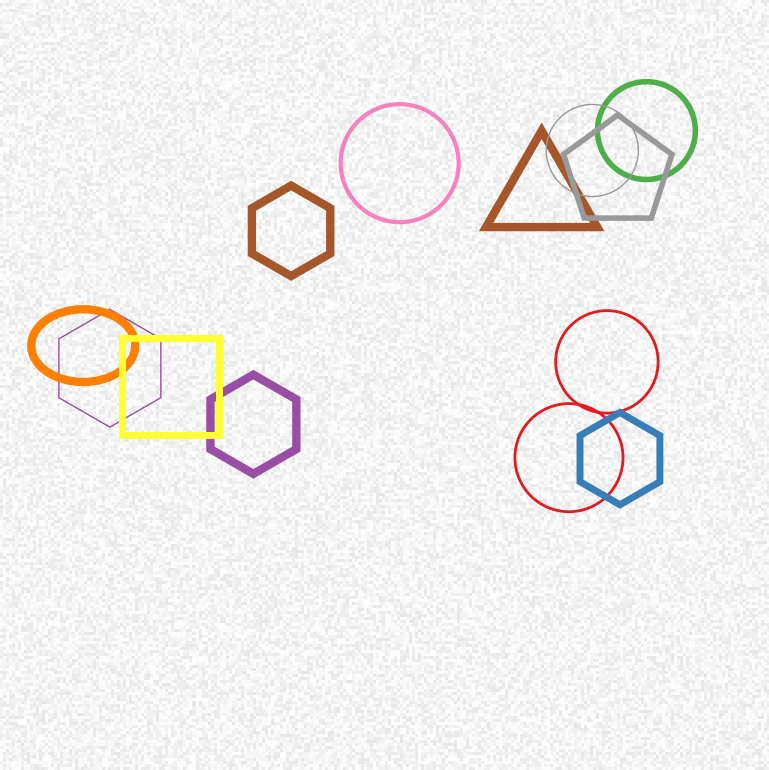[{"shape": "circle", "thickness": 1, "radius": 0.33, "center": [0.788, 0.53]}, {"shape": "circle", "thickness": 1, "radius": 0.35, "center": [0.739, 0.406]}, {"shape": "hexagon", "thickness": 2.5, "radius": 0.3, "center": [0.805, 0.404]}, {"shape": "circle", "thickness": 2, "radius": 0.32, "center": [0.84, 0.83]}, {"shape": "hexagon", "thickness": 0.5, "radius": 0.38, "center": [0.143, 0.522]}, {"shape": "hexagon", "thickness": 3, "radius": 0.32, "center": [0.329, 0.449]}, {"shape": "oval", "thickness": 3, "radius": 0.34, "center": [0.108, 0.551]}, {"shape": "square", "thickness": 2.5, "radius": 0.32, "center": [0.221, 0.498]}, {"shape": "triangle", "thickness": 3, "radius": 0.42, "center": [0.703, 0.747]}, {"shape": "hexagon", "thickness": 3, "radius": 0.29, "center": [0.378, 0.7]}, {"shape": "circle", "thickness": 1.5, "radius": 0.38, "center": [0.519, 0.788]}, {"shape": "pentagon", "thickness": 2, "radius": 0.37, "center": [0.802, 0.777]}, {"shape": "circle", "thickness": 0.5, "radius": 0.3, "center": [0.769, 0.805]}]